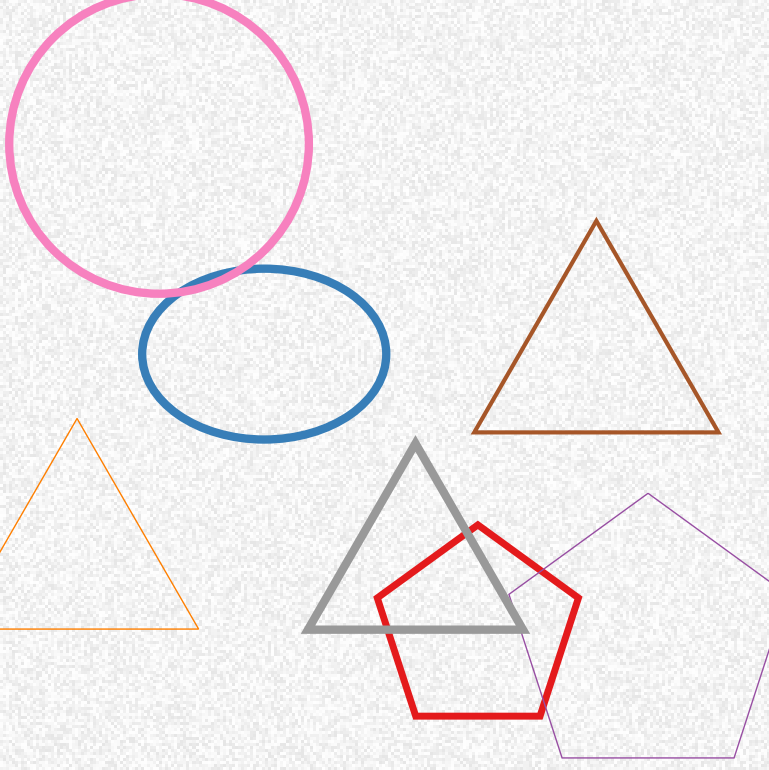[{"shape": "pentagon", "thickness": 2.5, "radius": 0.69, "center": [0.621, 0.181]}, {"shape": "oval", "thickness": 3, "radius": 0.79, "center": [0.343, 0.54]}, {"shape": "pentagon", "thickness": 0.5, "radius": 0.95, "center": [0.842, 0.169]}, {"shape": "triangle", "thickness": 0.5, "radius": 0.91, "center": [0.1, 0.274]}, {"shape": "triangle", "thickness": 1.5, "radius": 0.92, "center": [0.775, 0.53]}, {"shape": "circle", "thickness": 3, "radius": 0.97, "center": [0.207, 0.813]}, {"shape": "triangle", "thickness": 3, "radius": 0.81, "center": [0.54, 0.263]}]